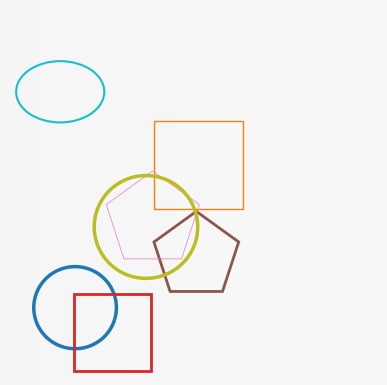[{"shape": "circle", "thickness": 2.5, "radius": 0.53, "center": [0.194, 0.201]}, {"shape": "square", "thickness": 1, "radius": 0.57, "center": [0.512, 0.571]}, {"shape": "square", "thickness": 2, "radius": 0.5, "center": [0.29, 0.136]}, {"shape": "pentagon", "thickness": 2, "radius": 0.57, "center": [0.507, 0.336]}, {"shape": "pentagon", "thickness": 0.5, "radius": 0.63, "center": [0.394, 0.43]}, {"shape": "circle", "thickness": 2.5, "radius": 0.67, "center": [0.377, 0.41]}, {"shape": "oval", "thickness": 1.5, "radius": 0.57, "center": [0.155, 0.762]}]